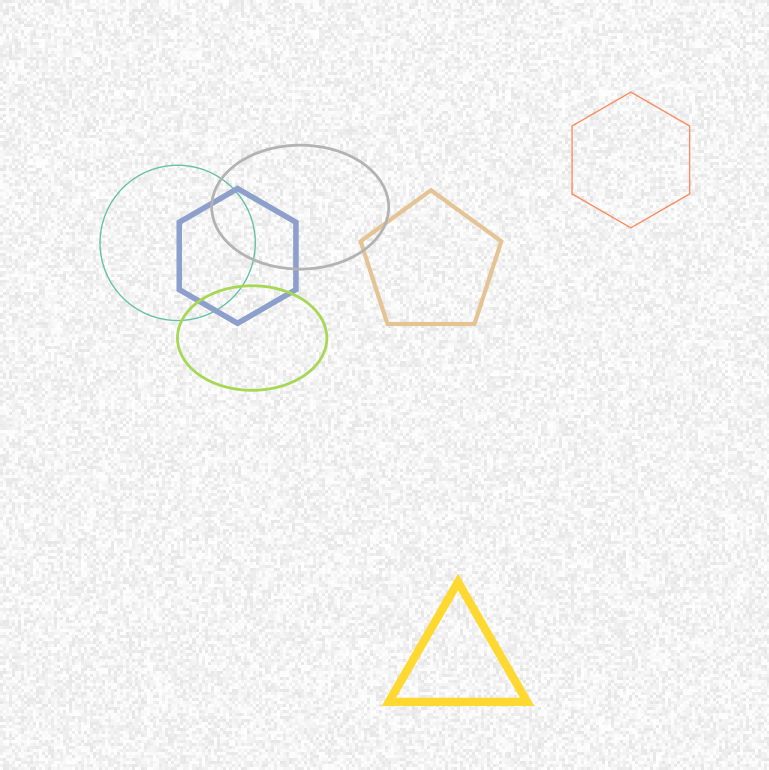[{"shape": "circle", "thickness": 0.5, "radius": 0.5, "center": [0.231, 0.685]}, {"shape": "hexagon", "thickness": 0.5, "radius": 0.44, "center": [0.819, 0.792]}, {"shape": "hexagon", "thickness": 2, "radius": 0.44, "center": [0.309, 0.668]}, {"shape": "oval", "thickness": 1, "radius": 0.49, "center": [0.327, 0.561]}, {"shape": "triangle", "thickness": 3, "radius": 0.52, "center": [0.595, 0.14]}, {"shape": "pentagon", "thickness": 1.5, "radius": 0.48, "center": [0.56, 0.657]}, {"shape": "oval", "thickness": 1, "radius": 0.57, "center": [0.39, 0.731]}]